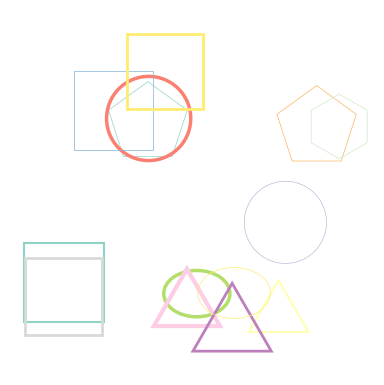[{"shape": "square", "thickness": 1.5, "radius": 0.52, "center": [0.166, 0.266]}, {"shape": "pentagon", "thickness": 0.5, "radius": 0.54, "center": [0.384, 0.68]}, {"shape": "triangle", "thickness": 1.5, "radius": 0.45, "center": [0.724, 0.182]}, {"shape": "circle", "thickness": 0.5, "radius": 0.53, "center": [0.741, 0.422]}, {"shape": "circle", "thickness": 2.5, "radius": 0.55, "center": [0.386, 0.692]}, {"shape": "square", "thickness": 0.5, "radius": 0.51, "center": [0.295, 0.713]}, {"shape": "pentagon", "thickness": 0.5, "radius": 0.54, "center": [0.822, 0.669]}, {"shape": "oval", "thickness": 2.5, "radius": 0.43, "center": [0.511, 0.237]}, {"shape": "triangle", "thickness": 3, "radius": 0.5, "center": [0.486, 0.203]}, {"shape": "square", "thickness": 2, "radius": 0.5, "center": [0.165, 0.229]}, {"shape": "triangle", "thickness": 2, "radius": 0.59, "center": [0.603, 0.147]}, {"shape": "hexagon", "thickness": 0.5, "radius": 0.42, "center": [0.881, 0.672]}, {"shape": "oval", "thickness": 0.5, "radius": 0.47, "center": [0.608, 0.239]}, {"shape": "square", "thickness": 2, "radius": 0.49, "center": [0.428, 0.814]}]